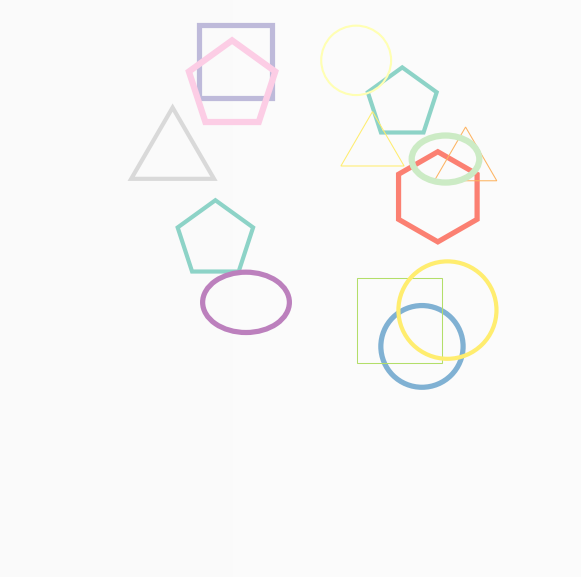[{"shape": "pentagon", "thickness": 2, "radius": 0.34, "center": [0.371, 0.584]}, {"shape": "pentagon", "thickness": 2, "radius": 0.31, "center": [0.692, 0.82]}, {"shape": "circle", "thickness": 1, "radius": 0.3, "center": [0.613, 0.895]}, {"shape": "square", "thickness": 2.5, "radius": 0.32, "center": [0.405, 0.892]}, {"shape": "hexagon", "thickness": 2.5, "radius": 0.39, "center": [0.753, 0.658]}, {"shape": "circle", "thickness": 2.5, "radius": 0.35, "center": [0.726, 0.399]}, {"shape": "triangle", "thickness": 0.5, "radius": 0.31, "center": [0.801, 0.717]}, {"shape": "square", "thickness": 0.5, "radius": 0.37, "center": [0.687, 0.445]}, {"shape": "pentagon", "thickness": 3, "radius": 0.39, "center": [0.399, 0.851]}, {"shape": "triangle", "thickness": 2, "radius": 0.41, "center": [0.297, 0.731]}, {"shape": "oval", "thickness": 2.5, "radius": 0.37, "center": [0.423, 0.476]}, {"shape": "oval", "thickness": 3, "radius": 0.29, "center": [0.766, 0.724]}, {"shape": "triangle", "thickness": 0.5, "radius": 0.31, "center": [0.641, 0.743]}, {"shape": "circle", "thickness": 2, "radius": 0.42, "center": [0.77, 0.462]}]